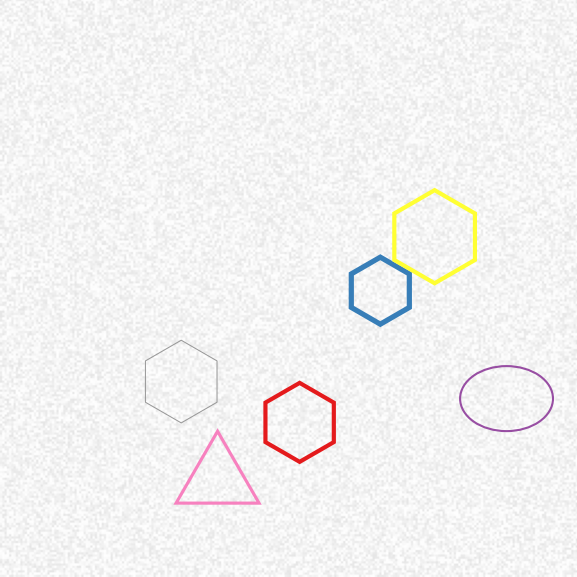[{"shape": "hexagon", "thickness": 2, "radius": 0.34, "center": [0.519, 0.268]}, {"shape": "hexagon", "thickness": 2.5, "radius": 0.29, "center": [0.659, 0.496]}, {"shape": "oval", "thickness": 1, "radius": 0.4, "center": [0.877, 0.309]}, {"shape": "hexagon", "thickness": 2, "radius": 0.4, "center": [0.753, 0.589]}, {"shape": "triangle", "thickness": 1.5, "radius": 0.41, "center": [0.377, 0.169]}, {"shape": "hexagon", "thickness": 0.5, "radius": 0.36, "center": [0.314, 0.338]}]